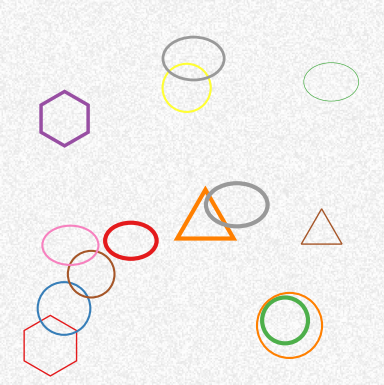[{"shape": "oval", "thickness": 3, "radius": 0.33, "center": [0.34, 0.375]}, {"shape": "hexagon", "thickness": 1, "radius": 0.39, "center": [0.131, 0.102]}, {"shape": "circle", "thickness": 1.5, "radius": 0.34, "center": [0.166, 0.199]}, {"shape": "oval", "thickness": 0.5, "radius": 0.36, "center": [0.86, 0.787]}, {"shape": "circle", "thickness": 3, "radius": 0.3, "center": [0.74, 0.168]}, {"shape": "hexagon", "thickness": 2.5, "radius": 0.35, "center": [0.168, 0.692]}, {"shape": "circle", "thickness": 1.5, "radius": 0.42, "center": [0.752, 0.155]}, {"shape": "triangle", "thickness": 3, "radius": 0.42, "center": [0.533, 0.423]}, {"shape": "circle", "thickness": 1.5, "radius": 0.31, "center": [0.485, 0.772]}, {"shape": "triangle", "thickness": 1, "radius": 0.31, "center": [0.835, 0.397]}, {"shape": "circle", "thickness": 1.5, "radius": 0.3, "center": [0.237, 0.288]}, {"shape": "oval", "thickness": 1.5, "radius": 0.36, "center": [0.183, 0.363]}, {"shape": "oval", "thickness": 3, "radius": 0.4, "center": [0.615, 0.468]}, {"shape": "oval", "thickness": 2, "radius": 0.4, "center": [0.503, 0.848]}]